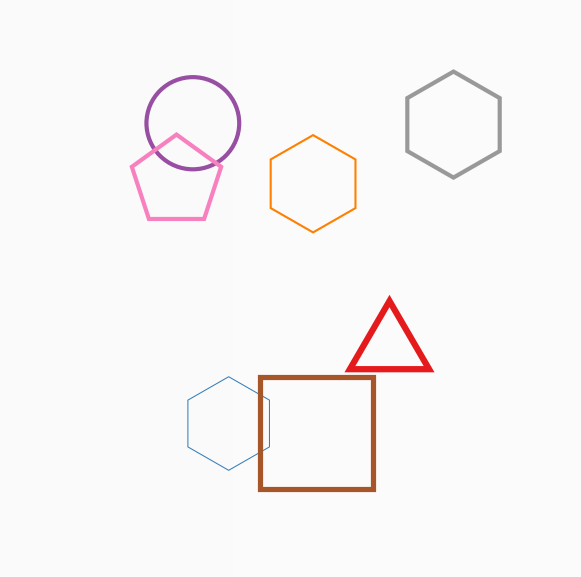[{"shape": "triangle", "thickness": 3, "radius": 0.39, "center": [0.67, 0.399]}, {"shape": "hexagon", "thickness": 0.5, "radius": 0.41, "center": [0.393, 0.266]}, {"shape": "circle", "thickness": 2, "radius": 0.4, "center": [0.332, 0.786]}, {"shape": "hexagon", "thickness": 1, "radius": 0.42, "center": [0.539, 0.681]}, {"shape": "square", "thickness": 2.5, "radius": 0.48, "center": [0.545, 0.25]}, {"shape": "pentagon", "thickness": 2, "radius": 0.4, "center": [0.304, 0.685]}, {"shape": "hexagon", "thickness": 2, "radius": 0.46, "center": [0.78, 0.783]}]